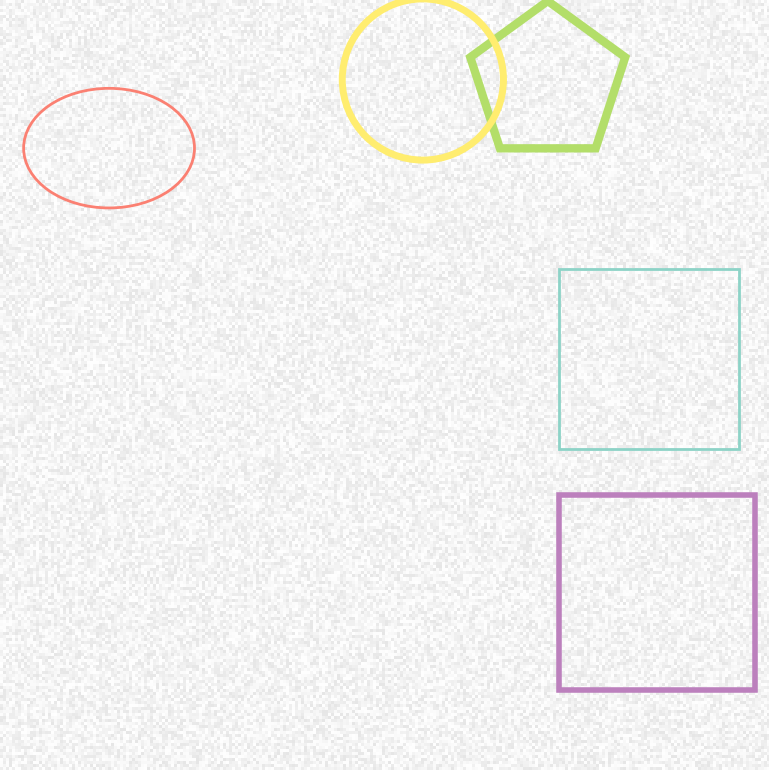[{"shape": "square", "thickness": 1, "radius": 0.59, "center": [0.843, 0.534]}, {"shape": "oval", "thickness": 1, "radius": 0.55, "center": [0.142, 0.808]}, {"shape": "pentagon", "thickness": 3, "radius": 0.53, "center": [0.711, 0.893]}, {"shape": "square", "thickness": 2, "radius": 0.63, "center": [0.853, 0.231]}, {"shape": "circle", "thickness": 2.5, "radius": 0.52, "center": [0.549, 0.897]}]